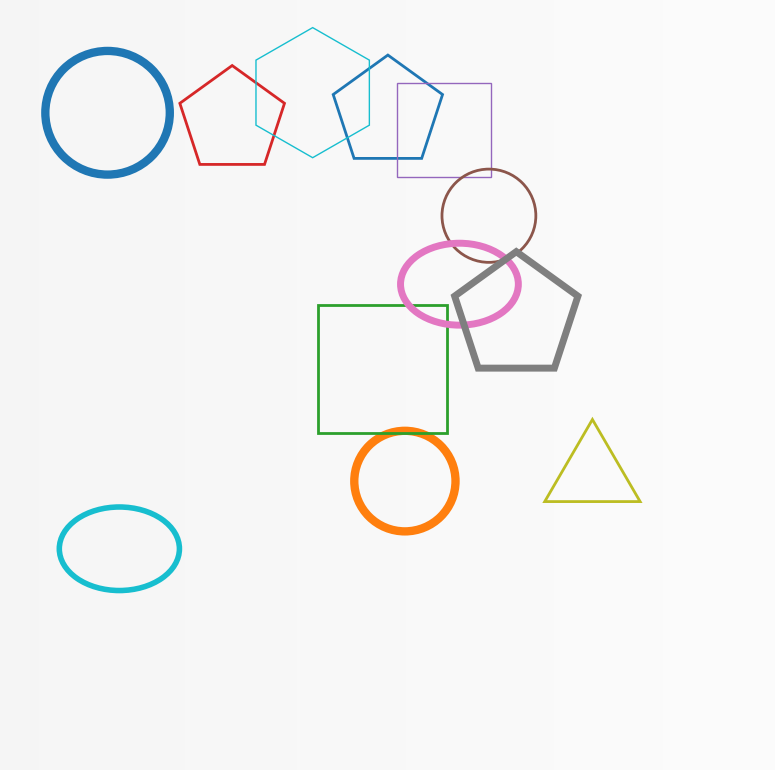[{"shape": "circle", "thickness": 3, "radius": 0.4, "center": [0.139, 0.854]}, {"shape": "pentagon", "thickness": 1, "radius": 0.37, "center": [0.5, 0.854]}, {"shape": "circle", "thickness": 3, "radius": 0.33, "center": [0.522, 0.375]}, {"shape": "square", "thickness": 1, "radius": 0.41, "center": [0.494, 0.521]}, {"shape": "pentagon", "thickness": 1, "radius": 0.35, "center": [0.3, 0.844]}, {"shape": "square", "thickness": 0.5, "radius": 0.3, "center": [0.573, 0.831]}, {"shape": "circle", "thickness": 1, "radius": 0.3, "center": [0.631, 0.72]}, {"shape": "oval", "thickness": 2.5, "radius": 0.38, "center": [0.593, 0.631]}, {"shape": "pentagon", "thickness": 2.5, "radius": 0.42, "center": [0.666, 0.59]}, {"shape": "triangle", "thickness": 1, "radius": 0.36, "center": [0.764, 0.384]}, {"shape": "hexagon", "thickness": 0.5, "radius": 0.42, "center": [0.403, 0.88]}, {"shape": "oval", "thickness": 2, "radius": 0.39, "center": [0.154, 0.287]}]